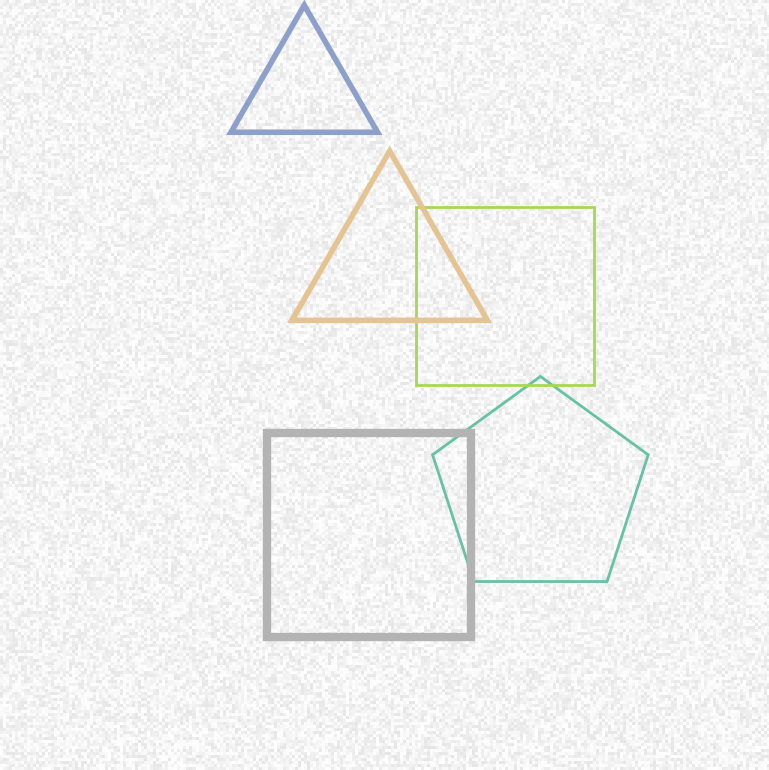[{"shape": "pentagon", "thickness": 1, "radius": 0.74, "center": [0.702, 0.364]}, {"shape": "triangle", "thickness": 2, "radius": 0.55, "center": [0.395, 0.883]}, {"shape": "square", "thickness": 1, "radius": 0.58, "center": [0.656, 0.615]}, {"shape": "triangle", "thickness": 2, "radius": 0.73, "center": [0.506, 0.657]}, {"shape": "square", "thickness": 3, "radius": 0.66, "center": [0.479, 0.305]}]